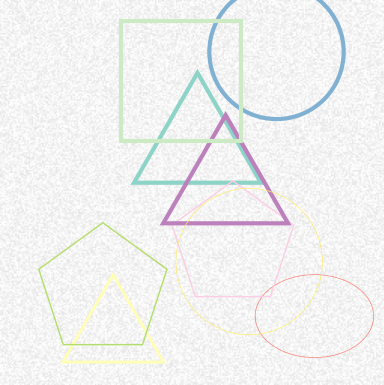[{"shape": "triangle", "thickness": 3, "radius": 0.95, "center": [0.513, 0.621]}, {"shape": "triangle", "thickness": 2, "radius": 0.76, "center": [0.294, 0.135]}, {"shape": "oval", "thickness": 0.5, "radius": 0.77, "center": [0.817, 0.179]}, {"shape": "circle", "thickness": 3, "radius": 0.87, "center": [0.718, 0.865]}, {"shape": "pentagon", "thickness": 1, "radius": 0.88, "center": [0.267, 0.246]}, {"shape": "pentagon", "thickness": 1, "radius": 0.83, "center": [0.605, 0.364]}, {"shape": "triangle", "thickness": 3, "radius": 0.94, "center": [0.586, 0.514]}, {"shape": "square", "thickness": 3, "radius": 0.78, "center": [0.469, 0.79]}, {"shape": "circle", "thickness": 0.5, "radius": 0.95, "center": [0.647, 0.321]}]